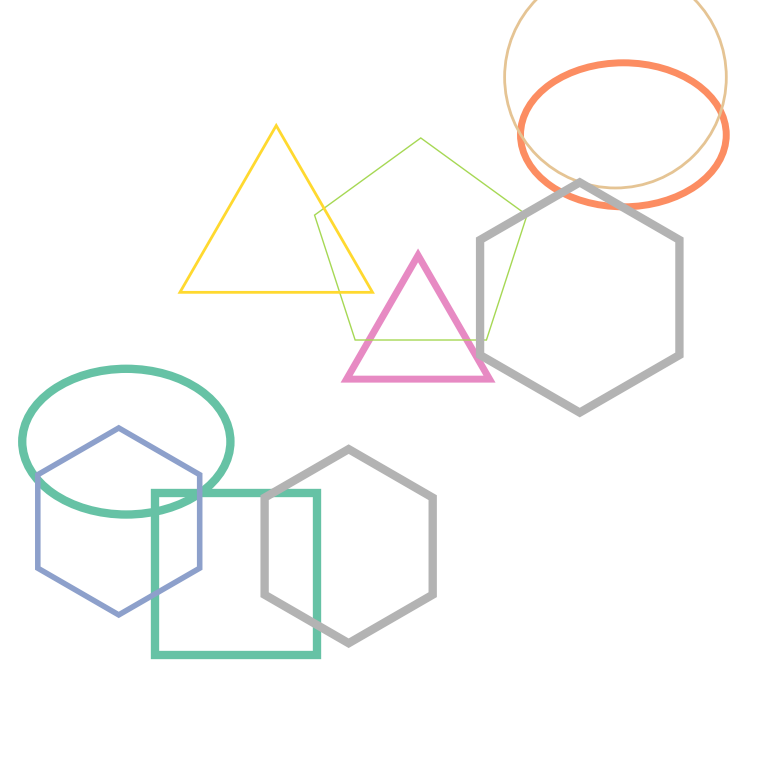[{"shape": "square", "thickness": 3, "radius": 0.53, "center": [0.307, 0.254]}, {"shape": "oval", "thickness": 3, "radius": 0.68, "center": [0.164, 0.426]}, {"shape": "oval", "thickness": 2.5, "radius": 0.67, "center": [0.81, 0.825]}, {"shape": "hexagon", "thickness": 2, "radius": 0.61, "center": [0.154, 0.323]}, {"shape": "triangle", "thickness": 2.5, "radius": 0.54, "center": [0.543, 0.561]}, {"shape": "pentagon", "thickness": 0.5, "radius": 0.73, "center": [0.546, 0.676]}, {"shape": "triangle", "thickness": 1, "radius": 0.72, "center": [0.359, 0.693]}, {"shape": "circle", "thickness": 1, "radius": 0.72, "center": [0.799, 0.9]}, {"shape": "hexagon", "thickness": 3, "radius": 0.63, "center": [0.453, 0.291]}, {"shape": "hexagon", "thickness": 3, "radius": 0.75, "center": [0.753, 0.614]}]